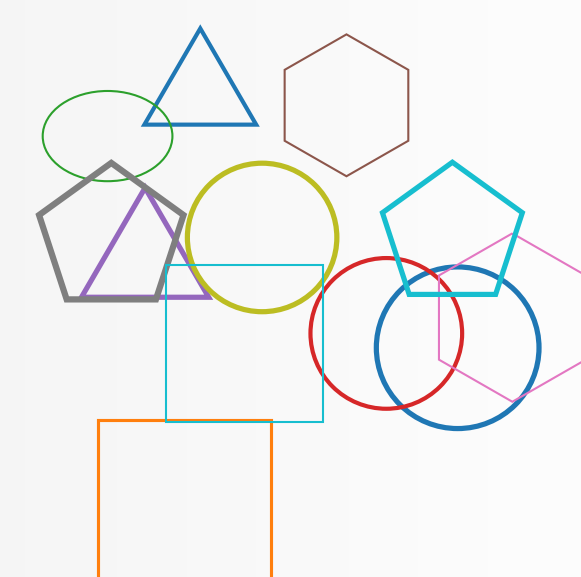[{"shape": "circle", "thickness": 2.5, "radius": 0.7, "center": [0.787, 0.397]}, {"shape": "triangle", "thickness": 2, "radius": 0.56, "center": [0.345, 0.839]}, {"shape": "square", "thickness": 1.5, "radius": 0.74, "center": [0.317, 0.123]}, {"shape": "oval", "thickness": 1, "radius": 0.56, "center": [0.185, 0.763]}, {"shape": "circle", "thickness": 2, "radius": 0.65, "center": [0.665, 0.422]}, {"shape": "triangle", "thickness": 2.5, "radius": 0.63, "center": [0.25, 0.548]}, {"shape": "hexagon", "thickness": 1, "radius": 0.61, "center": [0.596, 0.817]}, {"shape": "hexagon", "thickness": 1, "radius": 0.73, "center": [0.881, 0.449]}, {"shape": "pentagon", "thickness": 3, "radius": 0.65, "center": [0.191, 0.586]}, {"shape": "circle", "thickness": 2.5, "radius": 0.64, "center": [0.451, 0.588]}, {"shape": "square", "thickness": 1, "radius": 0.68, "center": [0.42, 0.404]}, {"shape": "pentagon", "thickness": 2.5, "radius": 0.63, "center": [0.778, 0.592]}]